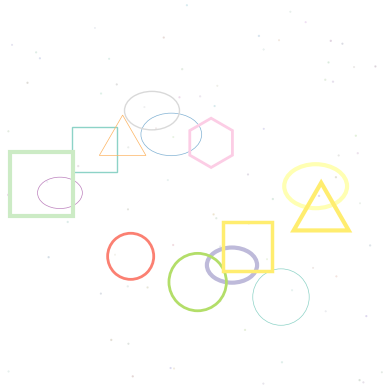[{"shape": "circle", "thickness": 0.5, "radius": 0.37, "center": [0.73, 0.228]}, {"shape": "square", "thickness": 1, "radius": 0.29, "center": [0.247, 0.613]}, {"shape": "oval", "thickness": 3, "radius": 0.41, "center": [0.82, 0.516]}, {"shape": "oval", "thickness": 3, "radius": 0.33, "center": [0.603, 0.311]}, {"shape": "circle", "thickness": 2, "radius": 0.3, "center": [0.339, 0.334]}, {"shape": "oval", "thickness": 0.5, "radius": 0.39, "center": [0.445, 0.651]}, {"shape": "triangle", "thickness": 0.5, "radius": 0.35, "center": [0.318, 0.631]}, {"shape": "circle", "thickness": 2, "radius": 0.37, "center": [0.513, 0.267]}, {"shape": "hexagon", "thickness": 2, "radius": 0.32, "center": [0.548, 0.629]}, {"shape": "oval", "thickness": 1, "radius": 0.36, "center": [0.395, 0.713]}, {"shape": "oval", "thickness": 0.5, "radius": 0.29, "center": [0.156, 0.499]}, {"shape": "square", "thickness": 3, "radius": 0.41, "center": [0.107, 0.522]}, {"shape": "triangle", "thickness": 3, "radius": 0.41, "center": [0.834, 0.443]}, {"shape": "square", "thickness": 2.5, "radius": 0.32, "center": [0.643, 0.359]}]